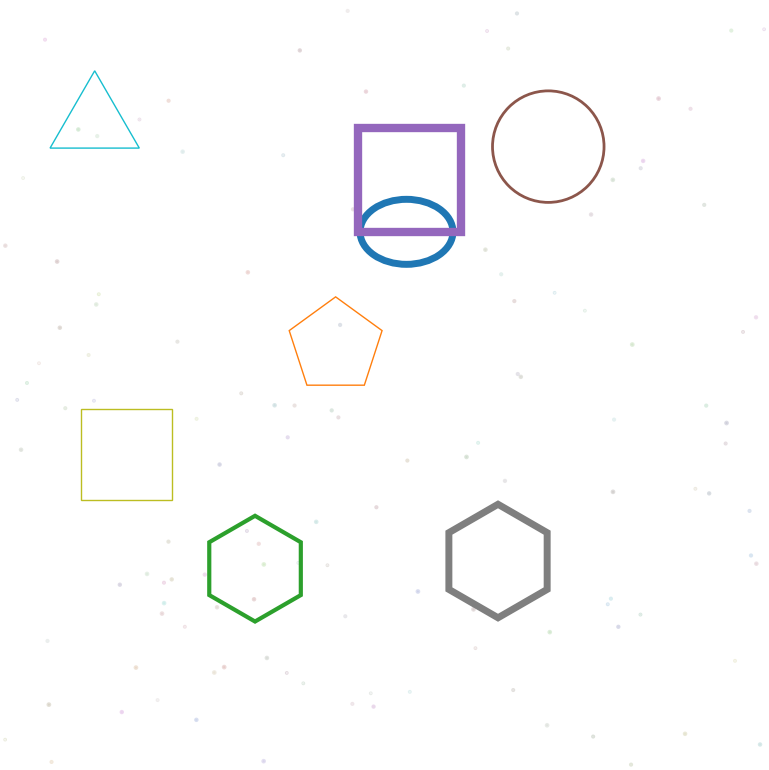[{"shape": "oval", "thickness": 2.5, "radius": 0.3, "center": [0.528, 0.699]}, {"shape": "pentagon", "thickness": 0.5, "radius": 0.32, "center": [0.436, 0.551]}, {"shape": "hexagon", "thickness": 1.5, "radius": 0.34, "center": [0.331, 0.261]}, {"shape": "square", "thickness": 3, "radius": 0.34, "center": [0.532, 0.767]}, {"shape": "circle", "thickness": 1, "radius": 0.36, "center": [0.712, 0.81]}, {"shape": "hexagon", "thickness": 2.5, "radius": 0.37, "center": [0.647, 0.271]}, {"shape": "square", "thickness": 0.5, "radius": 0.29, "center": [0.164, 0.409]}, {"shape": "triangle", "thickness": 0.5, "radius": 0.33, "center": [0.123, 0.841]}]